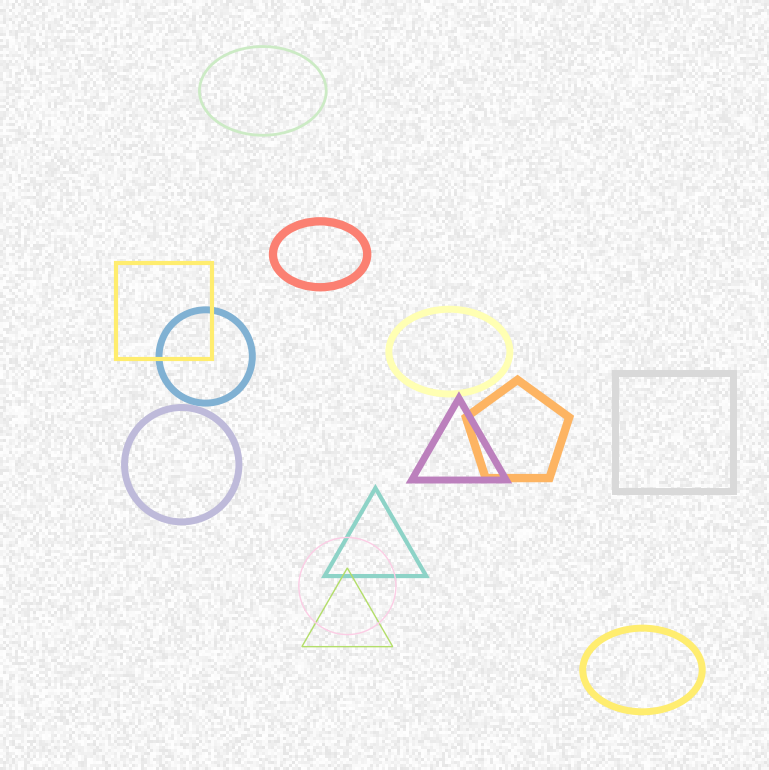[{"shape": "triangle", "thickness": 1.5, "radius": 0.38, "center": [0.488, 0.29]}, {"shape": "oval", "thickness": 2.5, "radius": 0.39, "center": [0.584, 0.543]}, {"shape": "circle", "thickness": 2.5, "radius": 0.37, "center": [0.236, 0.397]}, {"shape": "oval", "thickness": 3, "radius": 0.31, "center": [0.416, 0.67]}, {"shape": "circle", "thickness": 2.5, "radius": 0.3, "center": [0.267, 0.537]}, {"shape": "pentagon", "thickness": 3, "radius": 0.35, "center": [0.672, 0.436]}, {"shape": "triangle", "thickness": 0.5, "radius": 0.34, "center": [0.451, 0.194]}, {"shape": "circle", "thickness": 0.5, "radius": 0.32, "center": [0.451, 0.239]}, {"shape": "square", "thickness": 2.5, "radius": 0.38, "center": [0.875, 0.439]}, {"shape": "triangle", "thickness": 2.5, "radius": 0.35, "center": [0.596, 0.412]}, {"shape": "oval", "thickness": 1, "radius": 0.41, "center": [0.341, 0.882]}, {"shape": "oval", "thickness": 2.5, "radius": 0.39, "center": [0.834, 0.13]}, {"shape": "square", "thickness": 1.5, "radius": 0.31, "center": [0.213, 0.597]}]